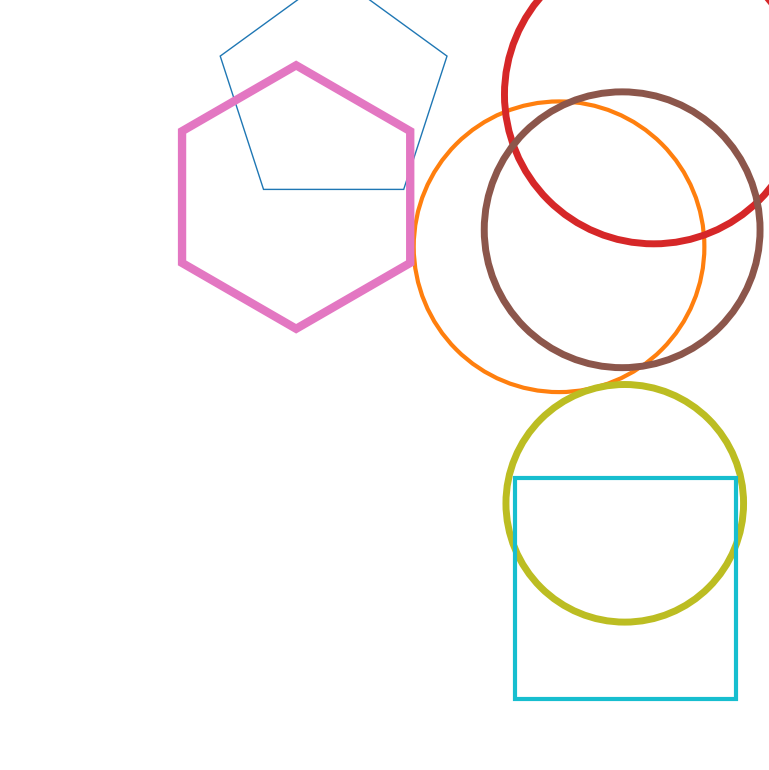[{"shape": "pentagon", "thickness": 0.5, "radius": 0.77, "center": [0.433, 0.879]}, {"shape": "circle", "thickness": 1.5, "radius": 0.94, "center": [0.726, 0.68]}, {"shape": "circle", "thickness": 2.5, "radius": 0.97, "center": [0.849, 0.877]}, {"shape": "circle", "thickness": 2.5, "radius": 0.9, "center": [0.808, 0.702]}, {"shape": "hexagon", "thickness": 3, "radius": 0.86, "center": [0.385, 0.744]}, {"shape": "circle", "thickness": 2.5, "radius": 0.77, "center": [0.811, 0.346]}, {"shape": "square", "thickness": 1.5, "radius": 0.72, "center": [0.812, 0.236]}]